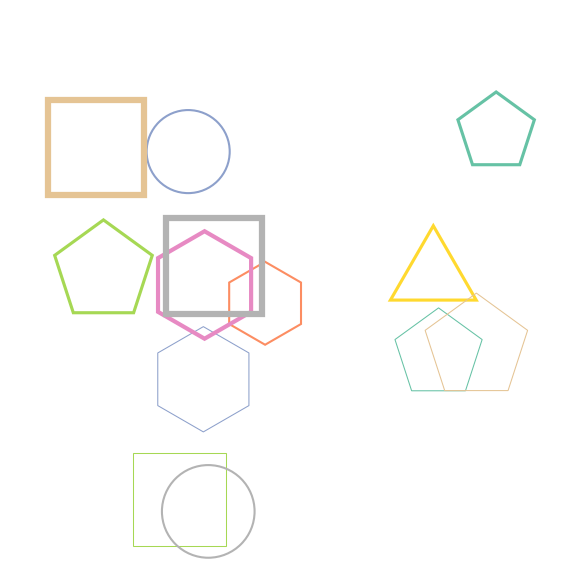[{"shape": "pentagon", "thickness": 1.5, "radius": 0.35, "center": [0.859, 0.77]}, {"shape": "pentagon", "thickness": 0.5, "radius": 0.4, "center": [0.759, 0.387]}, {"shape": "hexagon", "thickness": 1, "radius": 0.36, "center": [0.459, 0.474]}, {"shape": "hexagon", "thickness": 0.5, "radius": 0.46, "center": [0.352, 0.342]}, {"shape": "circle", "thickness": 1, "radius": 0.36, "center": [0.326, 0.737]}, {"shape": "hexagon", "thickness": 2, "radius": 0.47, "center": [0.354, 0.506]}, {"shape": "pentagon", "thickness": 1.5, "radius": 0.44, "center": [0.179, 0.529]}, {"shape": "square", "thickness": 0.5, "radius": 0.4, "center": [0.31, 0.134]}, {"shape": "triangle", "thickness": 1.5, "radius": 0.43, "center": [0.75, 0.522]}, {"shape": "pentagon", "thickness": 0.5, "radius": 0.47, "center": [0.825, 0.398]}, {"shape": "square", "thickness": 3, "radius": 0.41, "center": [0.167, 0.744]}, {"shape": "square", "thickness": 3, "radius": 0.42, "center": [0.37, 0.539]}, {"shape": "circle", "thickness": 1, "radius": 0.4, "center": [0.361, 0.114]}]